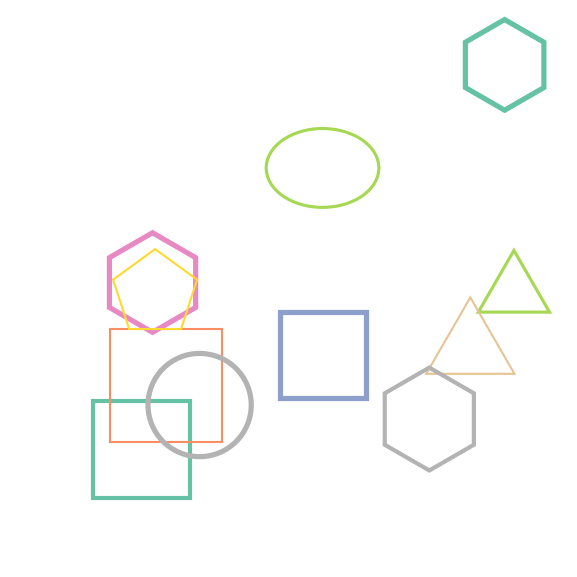[{"shape": "square", "thickness": 2, "radius": 0.42, "center": [0.245, 0.221]}, {"shape": "hexagon", "thickness": 2.5, "radius": 0.39, "center": [0.874, 0.887]}, {"shape": "square", "thickness": 1, "radius": 0.49, "center": [0.288, 0.332]}, {"shape": "square", "thickness": 2.5, "radius": 0.37, "center": [0.559, 0.385]}, {"shape": "hexagon", "thickness": 2.5, "radius": 0.43, "center": [0.264, 0.51]}, {"shape": "triangle", "thickness": 1.5, "radius": 0.36, "center": [0.89, 0.494]}, {"shape": "oval", "thickness": 1.5, "radius": 0.49, "center": [0.559, 0.708]}, {"shape": "pentagon", "thickness": 1, "radius": 0.38, "center": [0.269, 0.491]}, {"shape": "triangle", "thickness": 1, "radius": 0.44, "center": [0.814, 0.396]}, {"shape": "hexagon", "thickness": 2, "radius": 0.45, "center": [0.743, 0.274]}, {"shape": "circle", "thickness": 2.5, "radius": 0.45, "center": [0.346, 0.298]}]